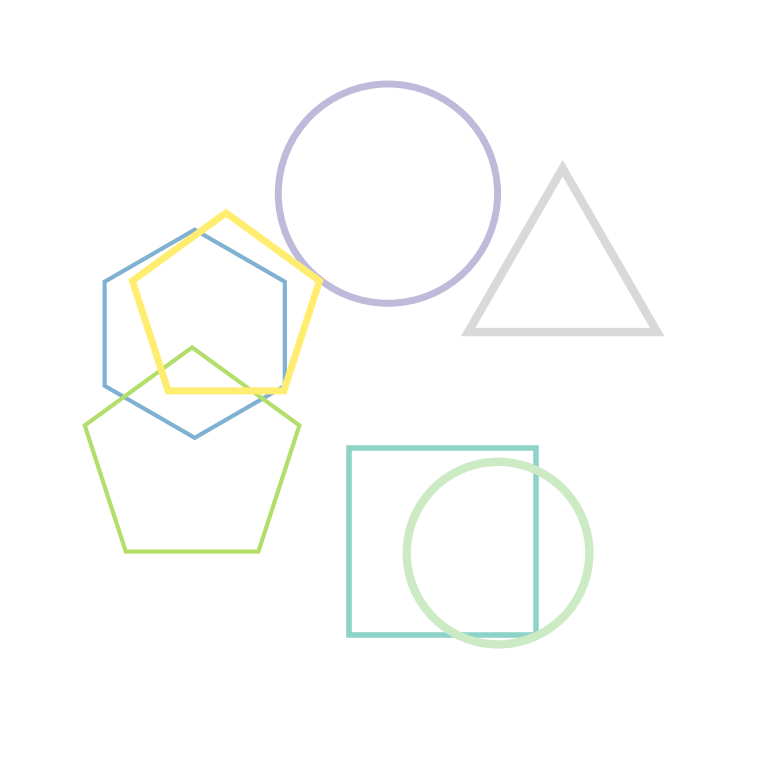[{"shape": "square", "thickness": 2, "radius": 0.61, "center": [0.574, 0.297]}, {"shape": "circle", "thickness": 2.5, "radius": 0.71, "center": [0.504, 0.749]}, {"shape": "hexagon", "thickness": 1.5, "radius": 0.68, "center": [0.253, 0.567]}, {"shape": "pentagon", "thickness": 1.5, "radius": 0.73, "center": [0.249, 0.402]}, {"shape": "triangle", "thickness": 3, "radius": 0.71, "center": [0.731, 0.64]}, {"shape": "circle", "thickness": 3, "radius": 0.59, "center": [0.647, 0.282]}, {"shape": "pentagon", "thickness": 2.5, "radius": 0.64, "center": [0.293, 0.596]}]